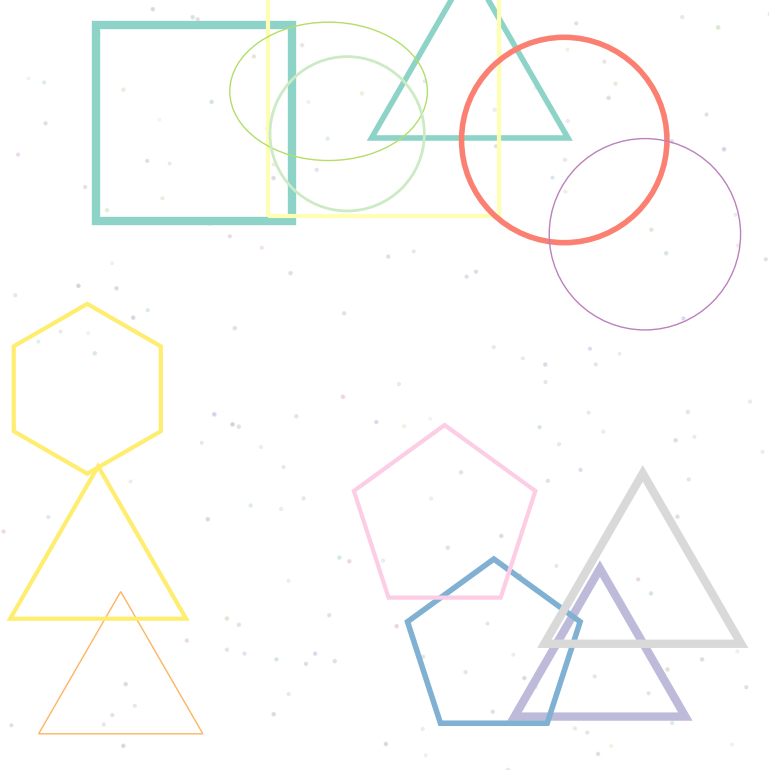[{"shape": "square", "thickness": 3, "radius": 0.64, "center": [0.251, 0.841]}, {"shape": "triangle", "thickness": 2, "radius": 0.74, "center": [0.61, 0.894]}, {"shape": "square", "thickness": 1.5, "radius": 0.75, "center": [0.498, 0.868]}, {"shape": "triangle", "thickness": 3, "radius": 0.64, "center": [0.779, 0.133]}, {"shape": "circle", "thickness": 2, "radius": 0.67, "center": [0.733, 0.818]}, {"shape": "pentagon", "thickness": 2, "radius": 0.59, "center": [0.641, 0.156]}, {"shape": "triangle", "thickness": 0.5, "radius": 0.62, "center": [0.157, 0.109]}, {"shape": "oval", "thickness": 0.5, "radius": 0.64, "center": [0.427, 0.881]}, {"shape": "pentagon", "thickness": 1.5, "radius": 0.62, "center": [0.577, 0.324]}, {"shape": "triangle", "thickness": 3, "radius": 0.74, "center": [0.835, 0.238]}, {"shape": "circle", "thickness": 0.5, "radius": 0.62, "center": [0.838, 0.696]}, {"shape": "circle", "thickness": 1, "radius": 0.5, "center": [0.451, 0.826]}, {"shape": "triangle", "thickness": 1.5, "radius": 0.66, "center": [0.127, 0.262]}, {"shape": "hexagon", "thickness": 1.5, "radius": 0.55, "center": [0.113, 0.495]}]